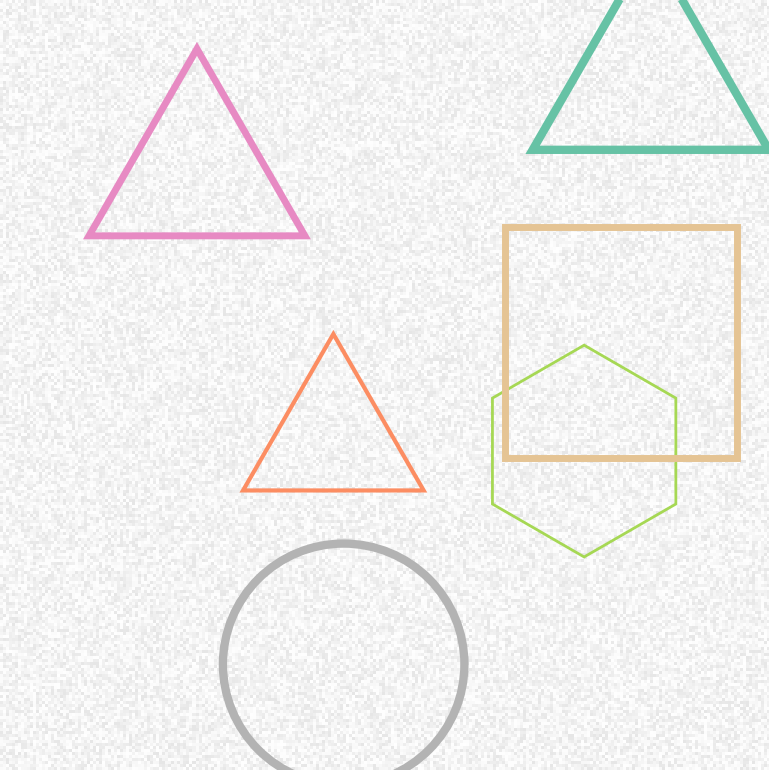[{"shape": "triangle", "thickness": 3, "radius": 0.88, "center": [0.845, 0.894]}, {"shape": "triangle", "thickness": 1.5, "radius": 0.68, "center": [0.433, 0.431]}, {"shape": "triangle", "thickness": 2.5, "radius": 0.81, "center": [0.256, 0.775]}, {"shape": "hexagon", "thickness": 1, "radius": 0.69, "center": [0.759, 0.414]}, {"shape": "square", "thickness": 2.5, "radius": 0.75, "center": [0.807, 0.555]}, {"shape": "circle", "thickness": 3, "radius": 0.78, "center": [0.446, 0.137]}]